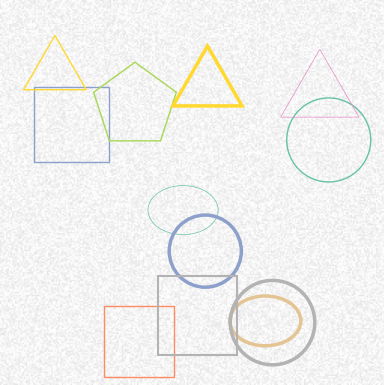[{"shape": "circle", "thickness": 1, "radius": 0.55, "center": [0.854, 0.636]}, {"shape": "oval", "thickness": 0.5, "radius": 0.46, "center": [0.476, 0.454]}, {"shape": "square", "thickness": 1, "radius": 0.46, "center": [0.361, 0.112]}, {"shape": "circle", "thickness": 2.5, "radius": 0.47, "center": [0.533, 0.348]}, {"shape": "square", "thickness": 1, "radius": 0.49, "center": [0.187, 0.676]}, {"shape": "triangle", "thickness": 0.5, "radius": 0.59, "center": [0.831, 0.755]}, {"shape": "pentagon", "thickness": 1, "radius": 0.56, "center": [0.351, 0.726]}, {"shape": "triangle", "thickness": 1, "radius": 0.47, "center": [0.143, 0.814]}, {"shape": "triangle", "thickness": 2.5, "radius": 0.52, "center": [0.539, 0.777]}, {"shape": "oval", "thickness": 2.5, "radius": 0.46, "center": [0.689, 0.167]}, {"shape": "square", "thickness": 1.5, "radius": 0.51, "center": [0.513, 0.181]}, {"shape": "circle", "thickness": 2.5, "radius": 0.55, "center": [0.708, 0.162]}]